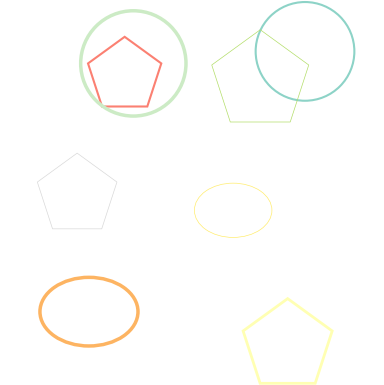[{"shape": "circle", "thickness": 1.5, "radius": 0.64, "center": [0.792, 0.867]}, {"shape": "pentagon", "thickness": 2, "radius": 0.61, "center": [0.747, 0.103]}, {"shape": "pentagon", "thickness": 1.5, "radius": 0.5, "center": [0.324, 0.804]}, {"shape": "oval", "thickness": 2.5, "radius": 0.64, "center": [0.231, 0.19]}, {"shape": "pentagon", "thickness": 0.5, "radius": 0.66, "center": [0.676, 0.79]}, {"shape": "pentagon", "thickness": 0.5, "radius": 0.54, "center": [0.2, 0.494]}, {"shape": "circle", "thickness": 2.5, "radius": 0.68, "center": [0.346, 0.835]}, {"shape": "oval", "thickness": 0.5, "radius": 0.5, "center": [0.606, 0.454]}]